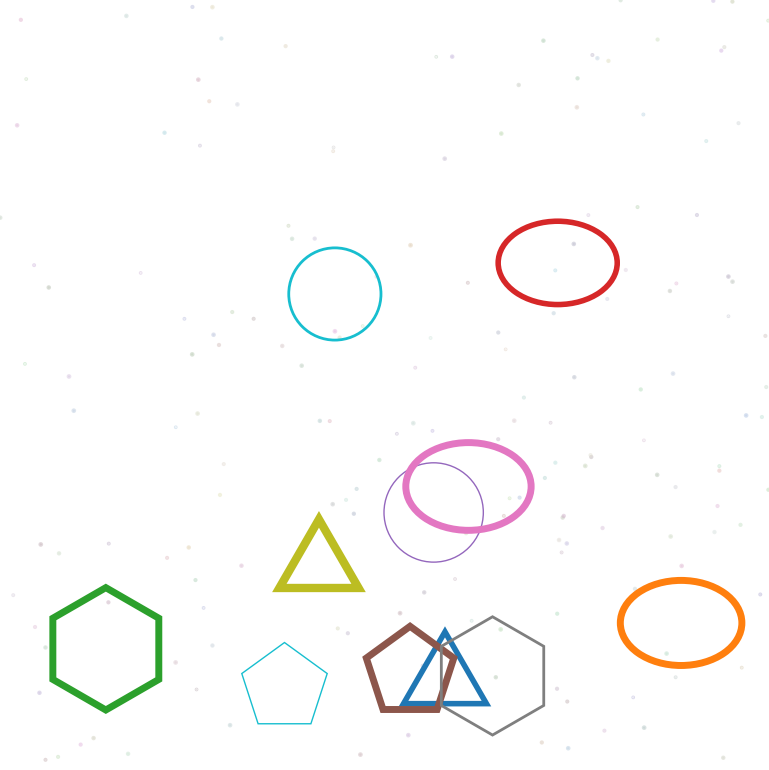[{"shape": "triangle", "thickness": 2, "radius": 0.31, "center": [0.578, 0.117]}, {"shape": "oval", "thickness": 2.5, "radius": 0.39, "center": [0.885, 0.191]}, {"shape": "hexagon", "thickness": 2.5, "radius": 0.4, "center": [0.137, 0.157]}, {"shape": "oval", "thickness": 2, "radius": 0.39, "center": [0.724, 0.659]}, {"shape": "circle", "thickness": 0.5, "radius": 0.32, "center": [0.563, 0.334]}, {"shape": "pentagon", "thickness": 2.5, "radius": 0.3, "center": [0.533, 0.127]}, {"shape": "oval", "thickness": 2.5, "radius": 0.41, "center": [0.608, 0.368]}, {"shape": "hexagon", "thickness": 1, "radius": 0.38, "center": [0.64, 0.122]}, {"shape": "triangle", "thickness": 3, "radius": 0.3, "center": [0.414, 0.266]}, {"shape": "pentagon", "thickness": 0.5, "radius": 0.29, "center": [0.369, 0.107]}, {"shape": "circle", "thickness": 1, "radius": 0.3, "center": [0.435, 0.618]}]